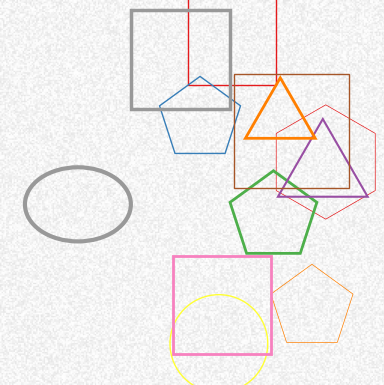[{"shape": "square", "thickness": 1, "radius": 0.57, "center": [0.602, 0.893]}, {"shape": "hexagon", "thickness": 0.5, "radius": 0.74, "center": [0.846, 0.579]}, {"shape": "pentagon", "thickness": 1, "radius": 0.55, "center": [0.52, 0.691]}, {"shape": "pentagon", "thickness": 2, "radius": 0.59, "center": [0.71, 0.438]}, {"shape": "triangle", "thickness": 1.5, "radius": 0.67, "center": [0.838, 0.556]}, {"shape": "triangle", "thickness": 2, "radius": 0.52, "center": [0.728, 0.693]}, {"shape": "pentagon", "thickness": 0.5, "radius": 0.56, "center": [0.81, 0.201]}, {"shape": "circle", "thickness": 1, "radius": 0.63, "center": [0.568, 0.108]}, {"shape": "square", "thickness": 1, "radius": 0.75, "center": [0.756, 0.66]}, {"shape": "square", "thickness": 2, "radius": 0.63, "center": [0.577, 0.208]}, {"shape": "square", "thickness": 2.5, "radius": 0.64, "center": [0.469, 0.845]}, {"shape": "oval", "thickness": 3, "radius": 0.69, "center": [0.202, 0.469]}]